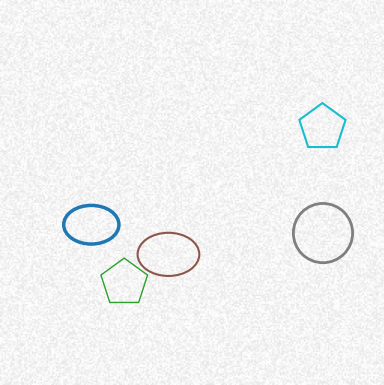[{"shape": "oval", "thickness": 2.5, "radius": 0.36, "center": [0.237, 0.416]}, {"shape": "pentagon", "thickness": 1, "radius": 0.32, "center": [0.323, 0.266]}, {"shape": "oval", "thickness": 1.5, "radius": 0.4, "center": [0.438, 0.339]}, {"shape": "circle", "thickness": 2, "radius": 0.38, "center": [0.839, 0.395]}, {"shape": "pentagon", "thickness": 1.5, "radius": 0.32, "center": [0.838, 0.669]}]